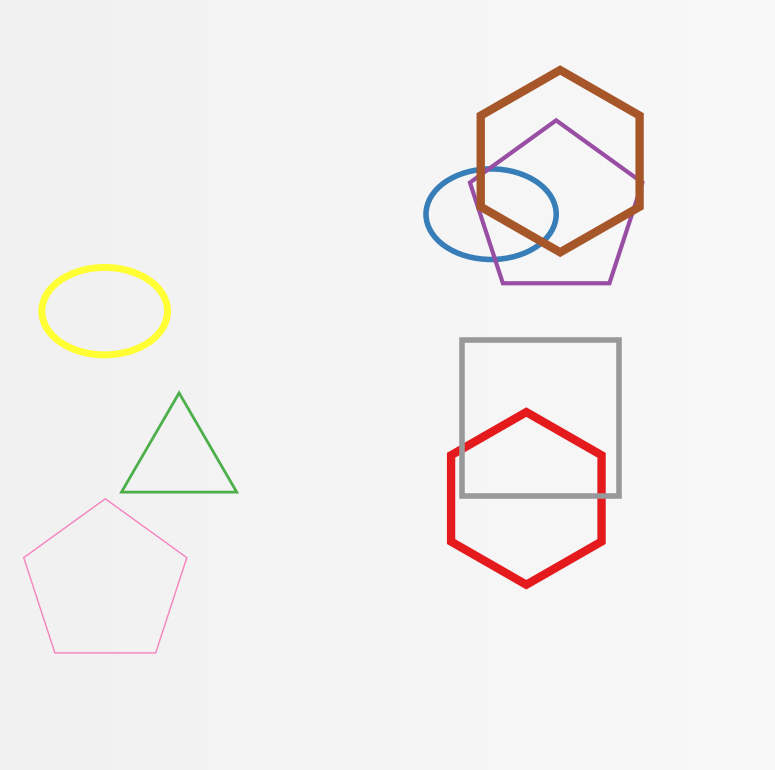[{"shape": "hexagon", "thickness": 3, "radius": 0.56, "center": [0.679, 0.353]}, {"shape": "oval", "thickness": 2, "radius": 0.42, "center": [0.634, 0.722]}, {"shape": "triangle", "thickness": 1, "radius": 0.43, "center": [0.231, 0.404]}, {"shape": "pentagon", "thickness": 1.5, "radius": 0.58, "center": [0.718, 0.727]}, {"shape": "oval", "thickness": 2.5, "radius": 0.41, "center": [0.135, 0.596]}, {"shape": "hexagon", "thickness": 3, "radius": 0.59, "center": [0.723, 0.791]}, {"shape": "pentagon", "thickness": 0.5, "radius": 0.55, "center": [0.136, 0.242]}, {"shape": "square", "thickness": 2, "radius": 0.51, "center": [0.697, 0.457]}]